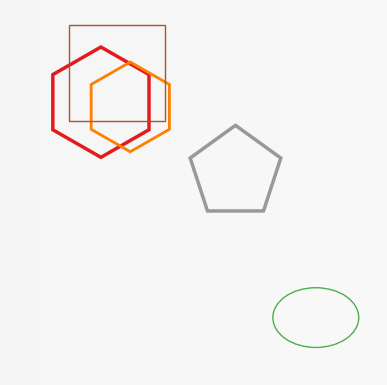[{"shape": "hexagon", "thickness": 2.5, "radius": 0.72, "center": [0.26, 0.735]}, {"shape": "oval", "thickness": 1, "radius": 0.55, "center": [0.815, 0.175]}, {"shape": "hexagon", "thickness": 2, "radius": 0.58, "center": [0.336, 0.722]}, {"shape": "square", "thickness": 1, "radius": 0.62, "center": [0.302, 0.811]}, {"shape": "pentagon", "thickness": 2.5, "radius": 0.61, "center": [0.608, 0.552]}]